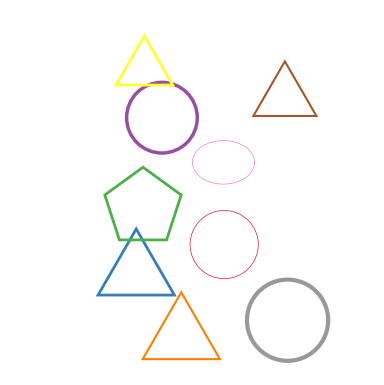[{"shape": "circle", "thickness": 0.5, "radius": 0.44, "center": [0.582, 0.365]}, {"shape": "triangle", "thickness": 2, "radius": 0.57, "center": [0.354, 0.291]}, {"shape": "pentagon", "thickness": 2, "radius": 0.52, "center": [0.371, 0.461]}, {"shape": "circle", "thickness": 2.5, "radius": 0.46, "center": [0.421, 0.694]}, {"shape": "triangle", "thickness": 1.5, "radius": 0.58, "center": [0.471, 0.125]}, {"shape": "triangle", "thickness": 2, "radius": 0.43, "center": [0.375, 0.822]}, {"shape": "triangle", "thickness": 1.5, "radius": 0.47, "center": [0.74, 0.746]}, {"shape": "oval", "thickness": 0.5, "radius": 0.4, "center": [0.58, 0.578]}, {"shape": "circle", "thickness": 3, "radius": 0.53, "center": [0.747, 0.168]}]